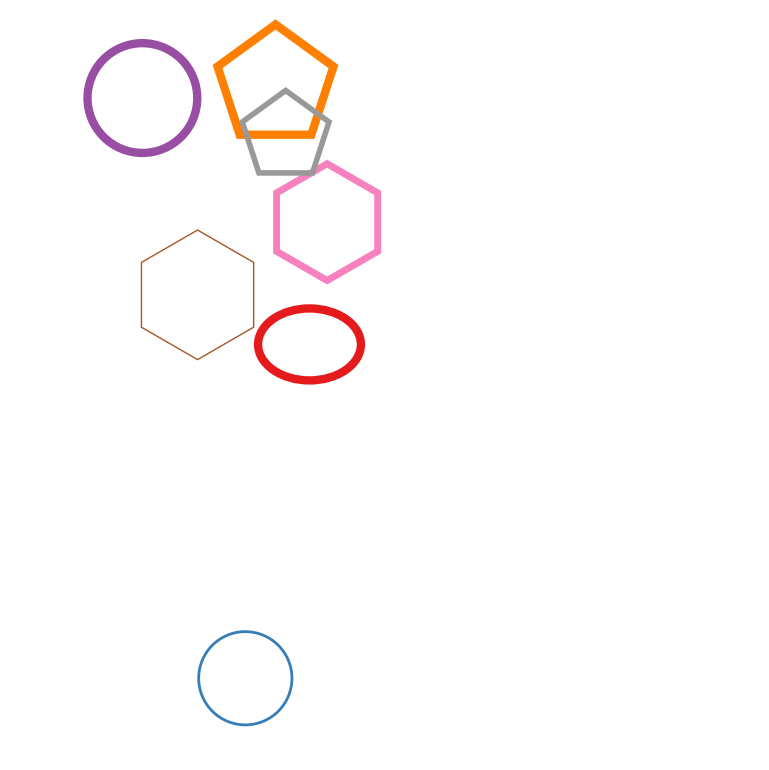[{"shape": "oval", "thickness": 3, "radius": 0.33, "center": [0.402, 0.553]}, {"shape": "circle", "thickness": 1, "radius": 0.3, "center": [0.319, 0.119]}, {"shape": "circle", "thickness": 3, "radius": 0.36, "center": [0.185, 0.873]}, {"shape": "pentagon", "thickness": 3, "radius": 0.4, "center": [0.358, 0.889]}, {"shape": "hexagon", "thickness": 0.5, "radius": 0.42, "center": [0.257, 0.617]}, {"shape": "hexagon", "thickness": 2.5, "radius": 0.38, "center": [0.425, 0.712]}, {"shape": "pentagon", "thickness": 2, "radius": 0.3, "center": [0.371, 0.823]}]